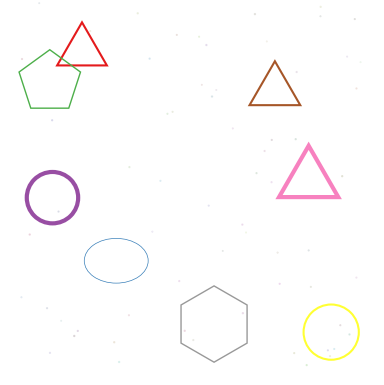[{"shape": "triangle", "thickness": 1.5, "radius": 0.37, "center": [0.213, 0.867]}, {"shape": "oval", "thickness": 0.5, "radius": 0.41, "center": [0.302, 0.323]}, {"shape": "pentagon", "thickness": 1, "radius": 0.42, "center": [0.129, 0.787]}, {"shape": "circle", "thickness": 3, "radius": 0.33, "center": [0.136, 0.487]}, {"shape": "circle", "thickness": 1.5, "radius": 0.36, "center": [0.86, 0.137]}, {"shape": "triangle", "thickness": 1.5, "radius": 0.38, "center": [0.714, 0.765]}, {"shape": "triangle", "thickness": 3, "radius": 0.44, "center": [0.802, 0.533]}, {"shape": "hexagon", "thickness": 1, "radius": 0.5, "center": [0.556, 0.158]}]